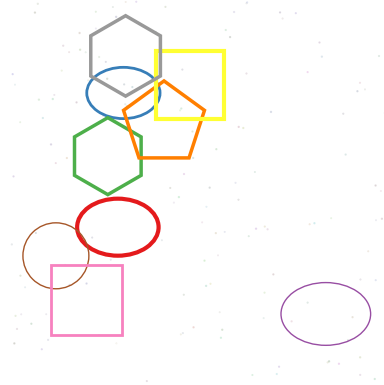[{"shape": "oval", "thickness": 3, "radius": 0.53, "center": [0.306, 0.41]}, {"shape": "oval", "thickness": 2, "radius": 0.48, "center": [0.321, 0.759]}, {"shape": "hexagon", "thickness": 2.5, "radius": 0.5, "center": [0.28, 0.594]}, {"shape": "oval", "thickness": 1, "radius": 0.58, "center": [0.846, 0.185]}, {"shape": "pentagon", "thickness": 2.5, "radius": 0.55, "center": [0.426, 0.679]}, {"shape": "square", "thickness": 3, "radius": 0.44, "center": [0.492, 0.779]}, {"shape": "circle", "thickness": 1, "radius": 0.43, "center": [0.145, 0.336]}, {"shape": "square", "thickness": 2, "radius": 0.46, "center": [0.224, 0.22]}, {"shape": "hexagon", "thickness": 2.5, "radius": 0.52, "center": [0.326, 0.855]}]